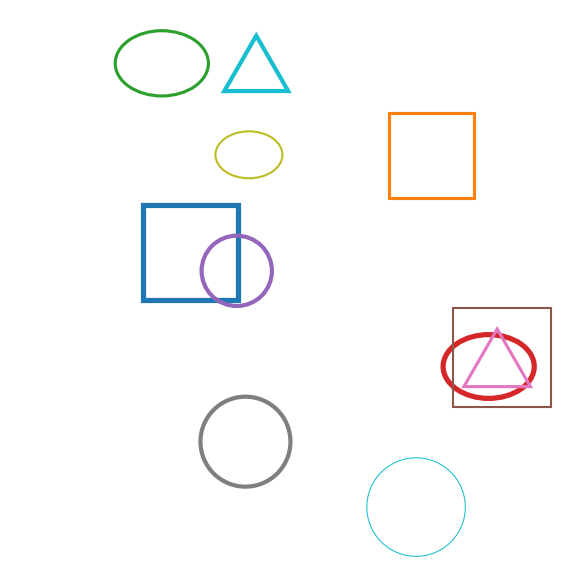[{"shape": "square", "thickness": 2.5, "radius": 0.41, "center": [0.33, 0.562]}, {"shape": "square", "thickness": 1.5, "radius": 0.37, "center": [0.747, 0.73]}, {"shape": "oval", "thickness": 1.5, "radius": 0.4, "center": [0.28, 0.889]}, {"shape": "oval", "thickness": 2.5, "radius": 0.39, "center": [0.846, 0.364]}, {"shape": "circle", "thickness": 2, "radius": 0.3, "center": [0.41, 0.53]}, {"shape": "square", "thickness": 1, "radius": 0.43, "center": [0.869, 0.38]}, {"shape": "triangle", "thickness": 1.5, "radius": 0.33, "center": [0.861, 0.363]}, {"shape": "circle", "thickness": 2, "radius": 0.39, "center": [0.425, 0.234]}, {"shape": "oval", "thickness": 1, "radius": 0.29, "center": [0.431, 0.731]}, {"shape": "circle", "thickness": 0.5, "radius": 0.43, "center": [0.72, 0.121]}, {"shape": "triangle", "thickness": 2, "radius": 0.32, "center": [0.444, 0.873]}]